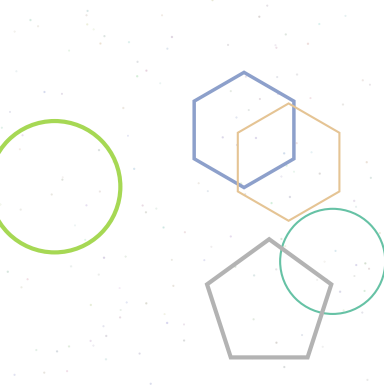[{"shape": "circle", "thickness": 1.5, "radius": 0.68, "center": [0.864, 0.321]}, {"shape": "hexagon", "thickness": 2.5, "radius": 0.75, "center": [0.634, 0.662]}, {"shape": "circle", "thickness": 3, "radius": 0.85, "center": [0.142, 0.515]}, {"shape": "hexagon", "thickness": 1.5, "radius": 0.76, "center": [0.75, 0.579]}, {"shape": "pentagon", "thickness": 3, "radius": 0.85, "center": [0.699, 0.209]}]